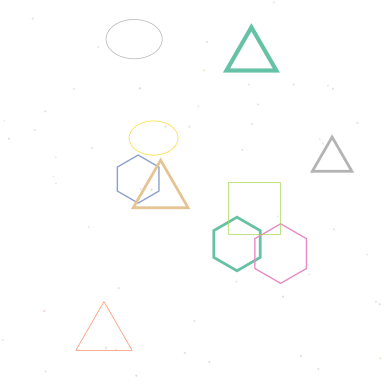[{"shape": "triangle", "thickness": 3, "radius": 0.37, "center": [0.653, 0.854]}, {"shape": "hexagon", "thickness": 2, "radius": 0.35, "center": [0.616, 0.366]}, {"shape": "triangle", "thickness": 0.5, "radius": 0.42, "center": [0.27, 0.132]}, {"shape": "hexagon", "thickness": 1, "radius": 0.31, "center": [0.359, 0.535]}, {"shape": "hexagon", "thickness": 1, "radius": 0.39, "center": [0.729, 0.341]}, {"shape": "square", "thickness": 0.5, "radius": 0.34, "center": [0.66, 0.46]}, {"shape": "oval", "thickness": 0.5, "radius": 0.32, "center": [0.399, 0.641]}, {"shape": "triangle", "thickness": 2, "radius": 0.41, "center": [0.417, 0.502]}, {"shape": "triangle", "thickness": 2, "radius": 0.3, "center": [0.863, 0.585]}, {"shape": "oval", "thickness": 0.5, "radius": 0.36, "center": [0.348, 0.898]}]